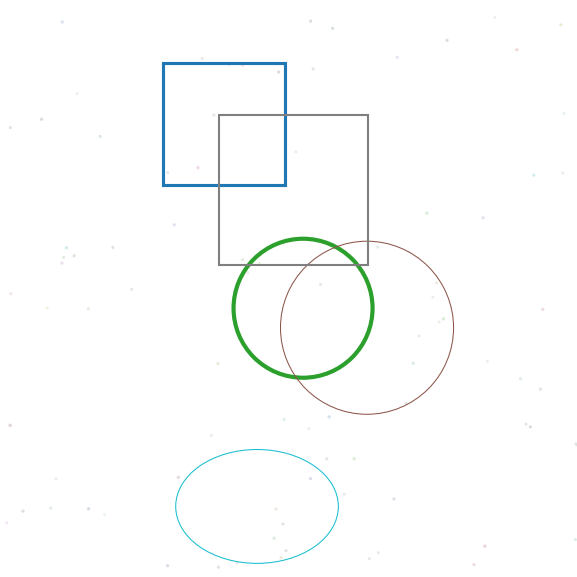[{"shape": "square", "thickness": 1.5, "radius": 0.53, "center": [0.388, 0.784]}, {"shape": "circle", "thickness": 2, "radius": 0.6, "center": [0.525, 0.465]}, {"shape": "circle", "thickness": 0.5, "radius": 0.75, "center": [0.636, 0.432]}, {"shape": "square", "thickness": 1, "radius": 0.65, "center": [0.508, 0.67]}, {"shape": "oval", "thickness": 0.5, "radius": 0.7, "center": [0.445, 0.122]}]